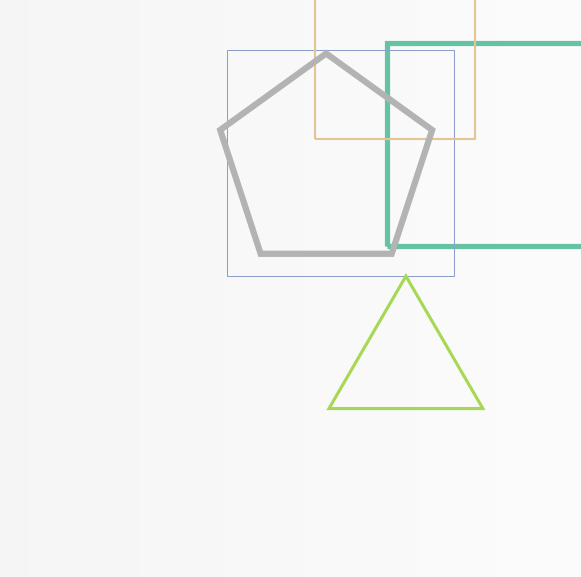[{"shape": "square", "thickness": 2.5, "radius": 0.88, "center": [0.843, 0.749]}, {"shape": "square", "thickness": 0.5, "radius": 0.98, "center": [0.586, 0.717]}, {"shape": "triangle", "thickness": 1.5, "radius": 0.76, "center": [0.698, 0.368]}, {"shape": "square", "thickness": 1, "radius": 0.69, "center": [0.68, 0.896]}, {"shape": "pentagon", "thickness": 3, "radius": 0.96, "center": [0.561, 0.715]}]